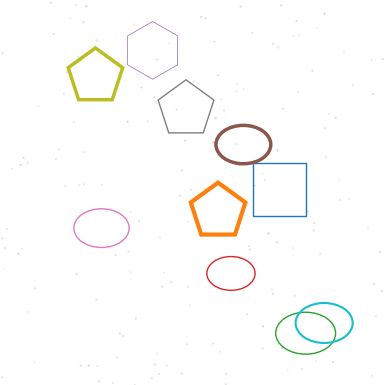[{"shape": "square", "thickness": 1, "radius": 0.35, "center": [0.727, 0.508]}, {"shape": "pentagon", "thickness": 3, "radius": 0.37, "center": [0.566, 0.451]}, {"shape": "oval", "thickness": 1, "radius": 0.39, "center": [0.794, 0.135]}, {"shape": "oval", "thickness": 1, "radius": 0.31, "center": [0.6, 0.29]}, {"shape": "hexagon", "thickness": 0.5, "radius": 0.38, "center": [0.396, 0.869]}, {"shape": "oval", "thickness": 2.5, "radius": 0.36, "center": [0.632, 0.625]}, {"shape": "oval", "thickness": 1, "radius": 0.36, "center": [0.264, 0.407]}, {"shape": "pentagon", "thickness": 1, "radius": 0.38, "center": [0.483, 0.717]}, {"shape": "pentagon", "thickness": 2.5, "radius": 0.37, "center": [0.248, 0.801]}, {"shape": "oval", "thickness": 1.5, "radius": 0.37, "center": [0.842, 0.161]}]